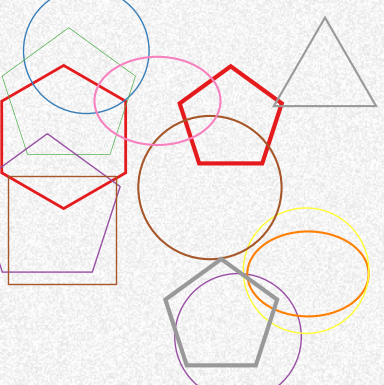[{"shape": "hexagon", "thickness": 2, "radius": 0.93, "center": [0.165, 0.644]}, {"shape": "pentagon", "thickness": 3, "radius": 0.7, "center": [0.599, 0.688]}, {"shape": "circle", "thickness": 1, "radius": 0.82, "center": [0.224, 0.868]}, {"shape": "pentagon", "thickness": 0.5, "radius": 0.91, "center": [0.179, 0.746]}, {"shape": "pentagon", "thickness": 1, "radius": 0.99, "center": [0.123, 0.454]}, {"shape": "circle", "thickness": 1, "radius": 0.82, "center": [0.618, 0.125]}, {"shape": "oval", "thickness": 1.5, "radius": 0.79, "center": [0.8, 0.288]}, {"shape": "circle", "thickness": 1, "radius": 0.81, "center": [0.795, 0.297]}, {"shape": "circle", "thickness": 1.5, "radius": 0.93, "center": [0.545, 0.513]}, {"shape": "square", "thickness": 1, "radius": 0.7, "center": [0.161, 0.404]}, {"shape": "oval", "thickness": 1.5, "radius": 0.82, "center": [0.409, 0.738]}, {"shape": "triangle", "thickness": 1.5, "radius": 0.77, "center": [0.844, 0.801]}, {"shape": "pentagon", "thickness": 3, "radius": 0.76, "center": [0.575, 0.175]}]